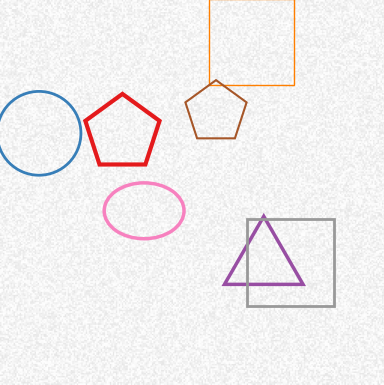[{"shape": "pentagon", "thickness": 3, "radius": 0.51, "center": [0.318, 0.655]}, {"shape": "circle", "thickness": 2, "radius": 0.54, "center": [0.101, 0.654]}, {"shape": "triangle", "thickness": 2.5, "radius": 0.59, "center": [0.685, 0.32]}, {"shape": "square", "thickness": 1, "radius": 0.55, "center": [0.653, 0.891]}, {"shape": "pentagon", "thickness": 1.5, "radius": 0.42, "center": [0.561, 0.708]}, {"shape": "oval", "thickness": 2.5, "radius": 0.52, "center": [0.374, 0.452]}, {"shape": "square", "thickness": 2, "radius": 0.57, "center": [0.754, 0.318]}]